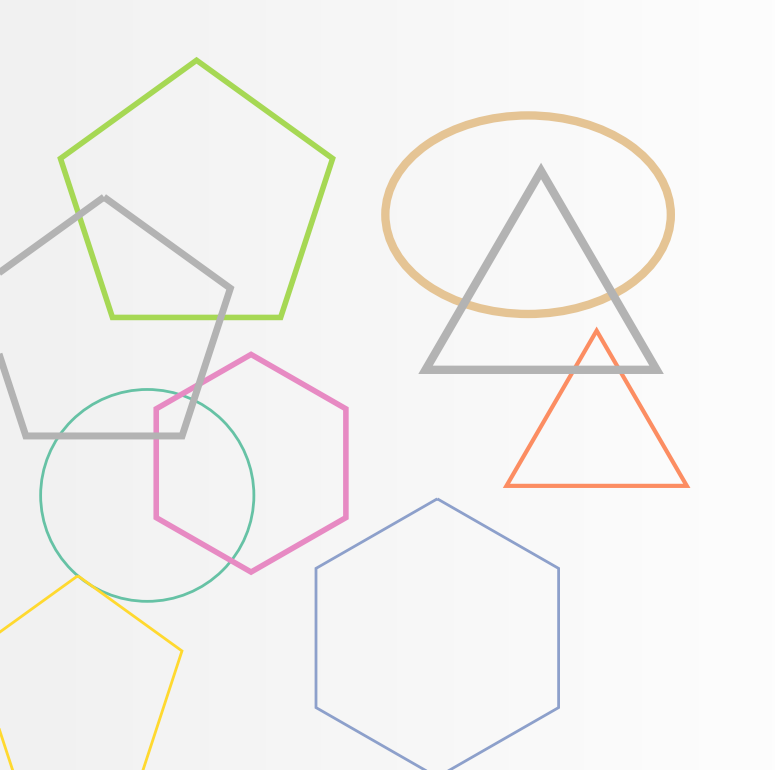[{"shape": "circle", "thickness": 1, "radius": 0.69, "center": [0.19, 0.357]}, {"shape": "triangle", "thickness": 1.5, "radius": 0.67, "center": [0.77, 0.436]}, {"shape": "hexagon", "thickness": 1, "radius": 0.9, "center": [0.564, 0.171]}, {"shape": "hexagon", "thickness": 2, "radius": 0.71, "center": [0.324, 0.398]}, {"shape": "pentagon", "thickness": 2, "radius": 0.92, "center": [0.254, 0.737]}, {"shape": "pentagon", "thickness": 1, "radius": 0.71, "center": [0.1, 0.111]}, {"shape": "oval", "thickness": 3, "radius": 0.92, "center": [0.681, 0.721]}, {"shape": "pentagon", "thickness": 2.5, "radius": 0.86, "center": [0.134, 0.573]}, {"shape": "triangle", "thickness": 3, "radius": 0.86, "center": [0.698, 0.606]}]